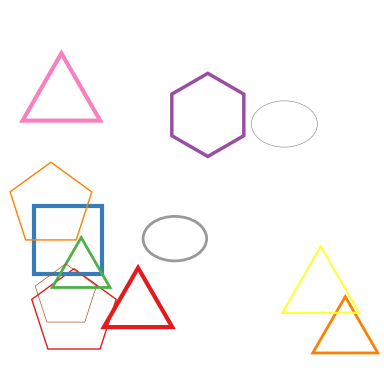[{"shape": "triangle", "thickness": 3, "radius": 0.51, "center": [0.359, 0.202]}, {"shape": "pentagon", "thickness": 1, "radius": 0.58, "center": [0.192, 0.187]}, {"shape": "square", "thickness": 3, "radius": 0.44, "center": [0.176, 0.377]}, {"shape": "triangle", "thickness": 2, "radius": 0.43, "center": [0.211, 0.297]}, {"shape": "hexagon", "thickness": 2.5, "radius": 0.54, "center": [0.54, 0.702]}, {"shape": "pentagon", "thickness": 1, "radius": 0.56, "center": [0.132, 0.467]}, {"shape": "triangle", "thickness": 2, "radius": 0.49, "center": [0.897, 0.132]}, {"shape": "triangle", "thickness": 1.5, "radius": 0.58, "center": [0.833, 0.245]}, {"shape": "pentagon", "thickness": 0.5, "radius": 0.42, "center": [0.171, 0.231]}, {"shape": "triangle", "thickness": 3, "radius": 0.58, "center": [0.159, 0.745]}, {"shape": "oval", "thickness": 0.5, "radius": 0.43, "center": [0.739, 0.678]}, {"shape": "oval", "thickness": 2, "radius": 0.41, "center": [0.454, 0.38]}]